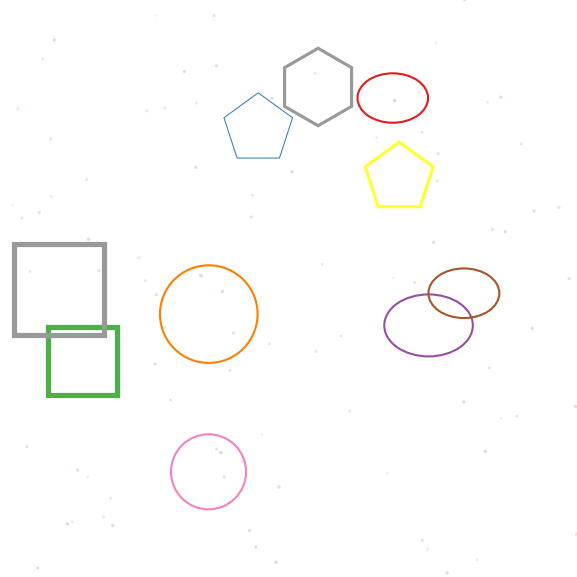[{"shape": "oval", "thickness": 1, "radius": 0.31, "center": [0.68, 0.829]}, {"shape": "pentagon", "thickness": 0.5, "radius": 0.31, "center": [0.447, 0.776]}, {"shape": "square", "thickness": 2.5, "radius": 0.3, "center": [0.143, 0.374]}, {"shape": "oval", "thickness": 1, "radius": 0.38, "center": [0.742, 0.436]}, {"shape": "circle", "thickness": 1, "radius": 0.42, "center": [0.362, 0.455]}, {"shape": "pentagon", "thickness": 1.5, "radius": 0.31, "center": [0.691, 0.691]}, {"shape": "oval", "thickness": 1, "radius": 0.31, "center": [0.803, 0.491]}, {"shape": "circle", "thickness": 1, "radius": 0.33, "center": [0.361, 0.182]}, {"shape": "square", "thickness": 2.5, "radius": 0.39, "center": [0.101, 0.498]}, {"shape": "hexagon", "thickness": 1.5, "radius": 0.34, "center": [0.551, 0.848]}]